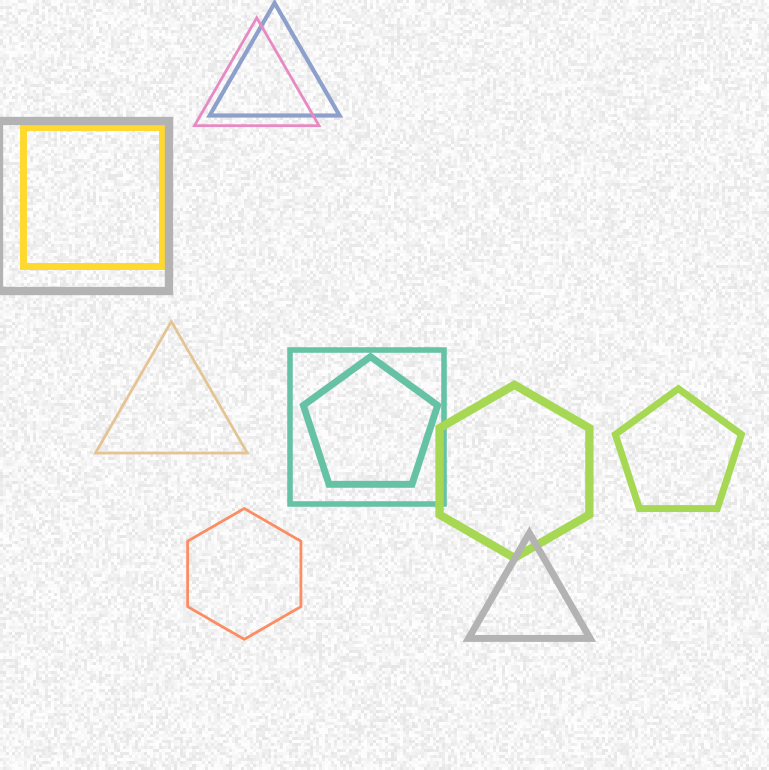[{"shape": "square", "thickness": 2, "radius": 0.5, "center": [0.477, 0.446]}, {"shape": "pentagon", "thickness": 2.5, "radius": 0.46, "center": [0.481, 0.445]}, {"shape": "hexagon", "thickness": 1, "radius": 0.42, "center": [0.317, 0.255]}, {"shape": "triangle", "thickness": 1.5, "radius": 0.49, "center": [0.357, 0.899]}, {"shape": "triangle", "thickness": 1, "radius": 0.47, "center": [0.333, 0.883]}, {"shape": "hexagon", "thickness": 3, "radius": 0.56, "center": [0.668, 0.388]}, {"shape": "pentagon", "thickness": 2.5, "radius": 0.43, "center": [0.881, 0.409]}, {"shape": "square", "thickness": 2.5, "radius": 0.45, "center": [0.12, 0.745]}, {"shape": "triangle", "thickness": 1, "radius": 0.57, "center": [0.223, 0.469]}, {"shape": "square", "thickness": 3, "radius": 0.55, "center": [0.109, 0.732]}, {"shape": "triangle", "thickness": 2.5, "radius": 0.46, "center": [0.688, 0.216]}]